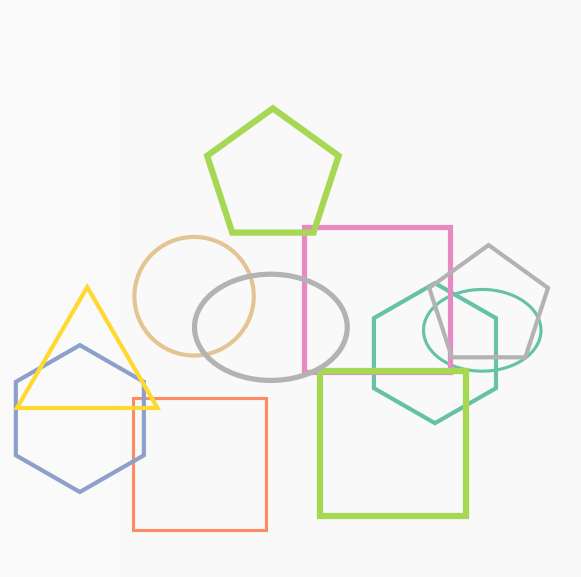[{"shape": "oval", "thickness": 1.5, "radius": 0.51, "center": [0.83, 0.427]}, {"shape": "hexagon", "thickness": 2, "radius": 0.61, "center": [0.748, 0.388]}, {"shape": "square", "thickness": 1.5, "radius": 0.57, "center": [0.343, 0.196]}, {"shape": "hexagon", "thickness": 2, "radius": 0.64, "center": [0.137, 0.274]}, {"shape": "square", "thickness": 2.5, "radius": 0.63, "center": [0.648, 0.48]}, {"shape": "square", "thickness": 3, "radius": 0.63, "center": [0.676, 0.232]}, {"shape": "pentagon", "thickness": 3, "radius": 0.59, "center": [0.469, 0.693]}, {"shape": "triangle", "thickness": 2, "radius": 0.7, "center": [0.15, 0.362]}, {"shape": "circle", "thickness": 2, "radius": 0.51, "center": [0.334, 0.486]}, {"shape": "pentagon", "thickness": 2, "radius": 0.54, "center": [0.841, 0.467]}, {"shape": "oval", "thickness": 2.5, "radius": 0.66, "center": [0.466, 0.432]}]